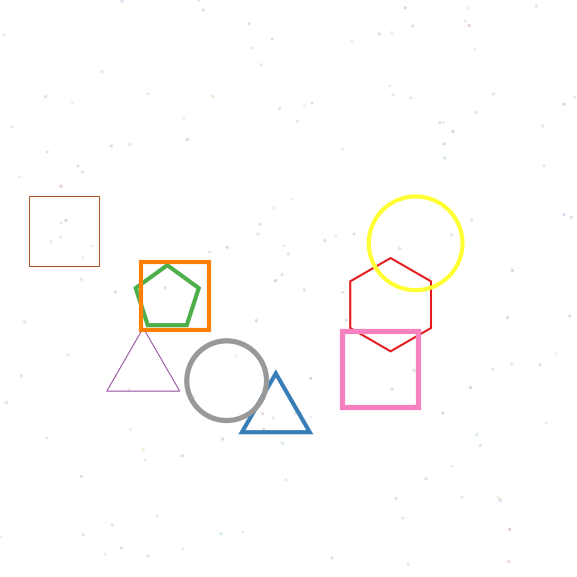[{"shape": "hexagon", "thickness": 1, "radius": 0.4, "center": [0.676, 0.472]}, {"shape": "triangle", "thickness": 2, "radius": 0.34, "center": [0.478, 0.285]}, {"shape": "pentagon", "thickness": 2, "radius": 0.29, "center": [0.29, 0.483]}, {"shape": "triangle", "thickness": 0.5, "radius": 0.36, "center": [0.248, 0.358]}, {"shape": "square", "thickness": 2, "radius": 0.29, "center": [0.304, 0.487]}, {"shape": "circle", "thickness": 2, "radius": 0.41, "center": [0.72, 0.578]}, {"shape": "square", "thickness": 0.5, "radius": 0.3, "center": [0.111, 0.599]}, {"shape": "square", "thickness": 2.5, "radius": 0.33, "center": [0.658, 0.36]}, {"shape": "circle", "thickness": 2.5, "radius": 0.35, "center": [0.392, 0.34]}]